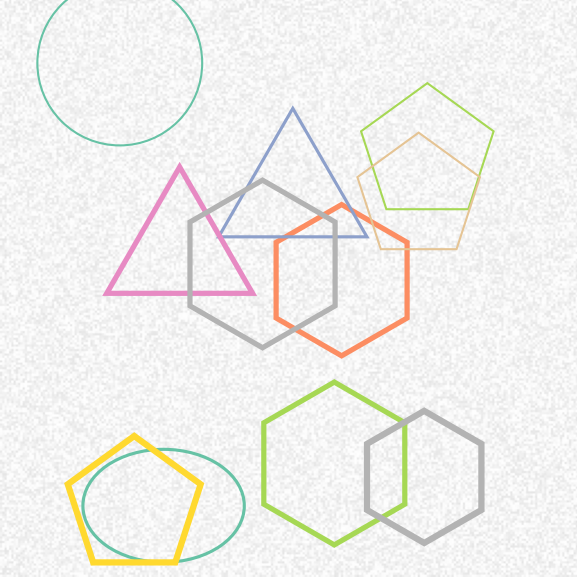[{"shape": "oval", "thickness": 1.5, "radius": 0.7, "center": [0.283, 0.123]}, {"shape": "circle", "thickness": 1, "radius": 0.71, "center": [0.207, 0.89]}, {"shape": "hexagon", "thickness": 2.5, "radius": 0.65, "center": [0.592, 0.514]}, {"shape": "triangle", "thickness": 1.5, "radius": 0.74, "center": [0.507, 0.663]}, {"shape": "triangle", "thickness": 2.5, "radius": 0.73, "center": [0.311, 0.564]}, {"shape": "hexagon", "thickness": 2.5, "radius": 0.7, "center": [0.579, 0.197]}, {"shape": "pentagon", "thickness": 1, "radius": 0.6, "center": [0.74, 0.734]}, {"shape": "pentagon", "thickness": 3, "radius": 0.6, "center": [0.232, 0.123]}, {"shape": "pentagon", "thickness": 1, "radius": 0.56, "center": [0.725, 0.658]}, {"shape": "hexagon", "thickness": 3, "radius": 0.57, "center": [0.735, 0.173]}, {"shape": "hexagon", "thickness": 2.5, "radius": 0.73, "center": [0.455, 0.542]}]